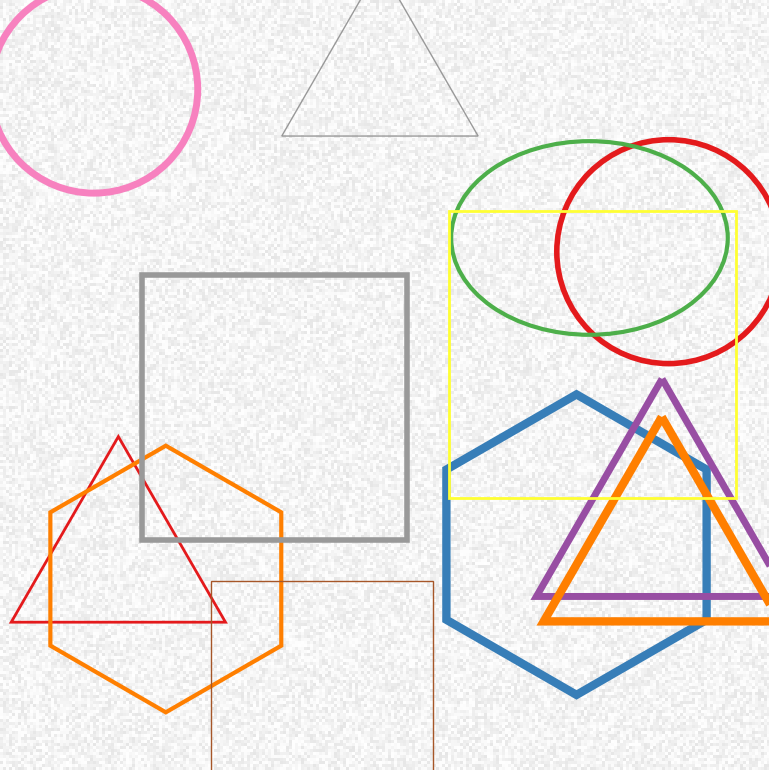[{"shape": "triangle", "thickness": 1, "radius": 0.8, "center": [0.154, 0.272]}, {"shape": "circle", "thickness": 2, "radius": 0.73, "center": [0.868, 0.673]}, {"shape": "hexagon", "thickness": 3, "radius": 0.98, "center": [0.749, 0.293]}, {"shape": "oval", "thickness": 1.5, "radius": 0.9, "center": [0.766, 0.691]}, {"shape": "triangle", "thickness": 2.5, "radius": 0.94, "center": [0.86, 0.32]}, {"shape": "hexagon", "thickness": 1.5, "radius": 0.87, "center": [0.215, 0.248]}, {"shape": "triangle", "thickness": 3, "radius": 0.89, "center": [0.859, 0.282]}, {"shape": "square", "thickness": 1, "radius": 0.93, "center": [0.769, 0.54]}, {"shape": "square", "thickness": 0.5, "radius": 0.72, "center": [0.418, 0.101]}, {"shape": "circle", "thickness": 2.5, "radius": 0.67, "center": [0.122, 0.884]}, {"shape": "square", "thickness": 2, "radius": 0.86, "center": [0.356, 0.47]}, {"shape": "triangle", "thickness": 0.5, "radius": 0.74, "center": [0.493, 0.897]}]